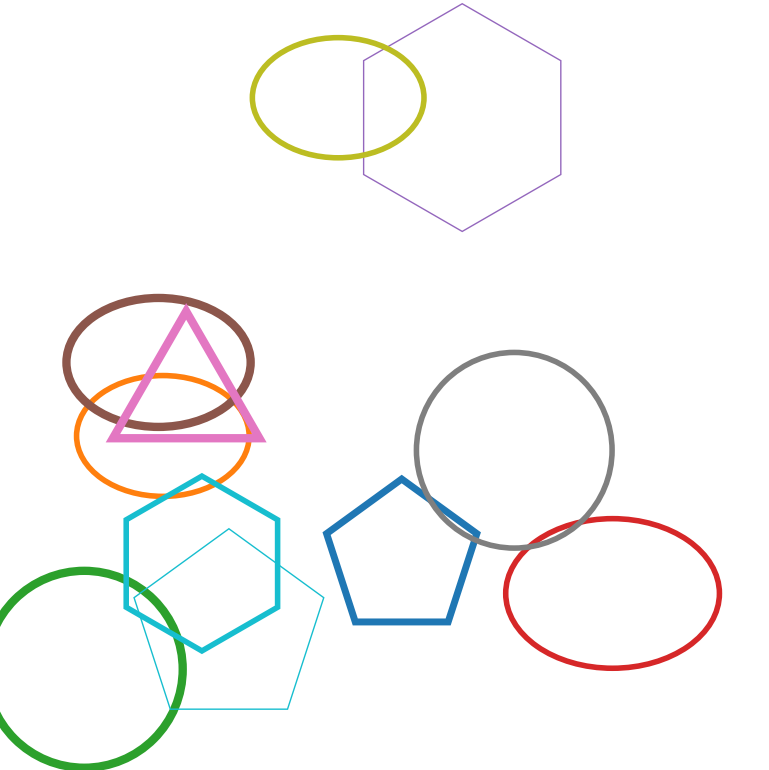[{"shape": "pentagon", "thickness": 2.5, "radius": 0.51, "center": [0.522, 0.275]}, {"shape": "oval", "thickness": 2, "radius": 0.56, "center": [0.211, 0.434]}, {"shape": "circle", "thickness": 3, "radius": 0.64, "center": [0.109, 0.131]}, {"shape": "oval", "thickness": 2, "radius": 0.69, "center": [0.796, 0.229]}, {"shape": "hexagon", "thickness": 0.5, "radius": 0.74, "center": [0.6, 0.847]}, {"shape": "oval", "thickness": 3, "radius": 0.6, "center": [0.206, 0.529]}, {"shape": "triangle", "thickness": 3, "radius": 0.55, "center": [0.242, 0.486]}, {"shape": "circle", "thickness": 2, "radius": 0.64, "center": [0.668, 0.415]}, {"shape": "oval", "thickness": 2, "radius": 0.56, "center": [0.439, 0.873]}, {"shape": "hexagon", "thickness": 2, "radius": 0.57, "center": [0.262, 0.268]}, {"shape": "pentagon", "thickness": 0.5, "radius": 0.65, "center": [0.297, 0.184]}]